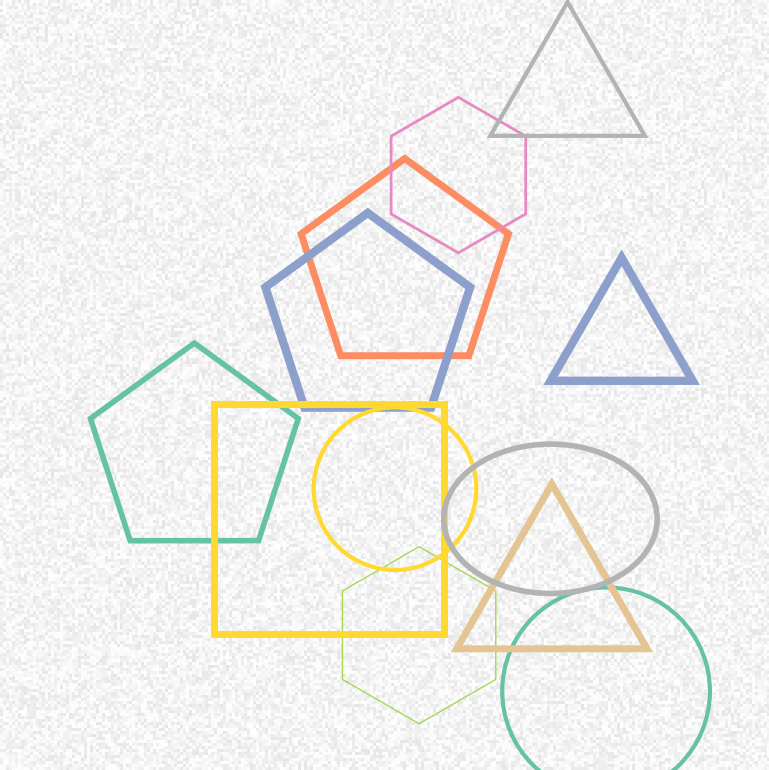[{"shape": "pentagon", "thickness": 2, "radius": 0.71, "center": [0.252, 0.413]}, {"shape": "circle", "thickness": 1.5, "radius": 0.67, "center": [0.787, 0.102]}, {"shape": "pentagon", "thickness": 2.5, "radius": 0.71, "center": [0.526, 0.653]}, {"shape": "triangle", "thickness": 3, "radius": 0.53, "center": [0.807, 0.559]}, {"shape": "pentagon", "thickness": 3, "radius": 0.7, "center": [0.478, 0.584]}, {"shape": "hexagon", "thickness": 1, "radius": 0.5, "center": [0.595, 0.773]}, {"shape": "hexagon", "thickness": 0.5, "radius": 0.57, "center": [0.544, 0.175]}, {"shape": "circle", "thickness": 1.5, "radius": 0.53, "center": [0.513, 0.365]}, {"shape": "square", "thickness": 2.5, "radius": 0.75, "center": [0.427, 0.326]}, {"shape": "triangle", "thickness": 2.5, "radius": 0.71, "center": [0.717, 0.229]}, {"shape": "oval", "thickness": 2, "radius": 0.69, "center": [0.715, 0.326]}, {"shape": "triangle", "thickness": 1.5, "radius": 0.58, "center": [0.737, 0.882]}]